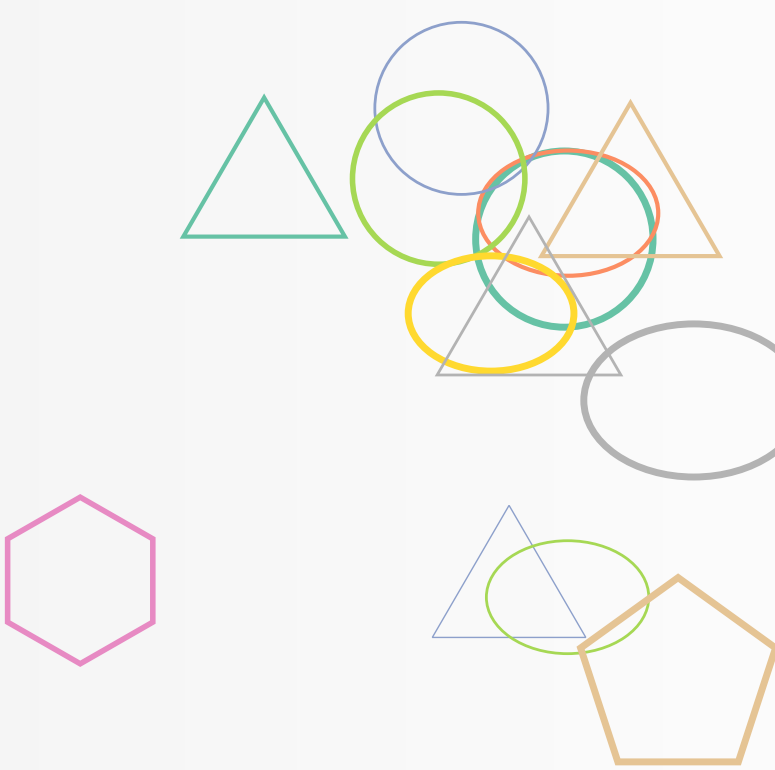[{"shape": "triangle", "thickness": 1.5, "radius": 0.6, "center": [0.341, 0.753]}, {"shape": "circle", "thickness": 2.5, "radius": 0.57, "center": [0.728, 0.69]}, {"shape": "oval", "thickness": 1.5, "radius": 0.58, "center": [0.733, 0.723]}, {"shape": "triangle", "thickness": 0.5, "radius": 0.57, "center": [0.657, 0.229]}, {"shape": "circle", "thickness": 1, "radius": 0.56, "center": [0.595, 0.859]}, {"shape": "hexagon", "thickness": 2, "radius": 0.54, "center": [0.104, 0.246]}, {"shape": "oval", "thickness": 1, "radius": 0.52, "center": [0.732, 0.224]}, {"shape": "circle", "thickness": 2, "radius": 0.56, "center": [0.566, 0.768]}, {"shape": "oval", "thickness": 2.5, "radius": 0.53, "center": [0.634, 0.593]}, {"shape": "triangle", "thickness": 1.5, "radius": 0.66, "center": [0.814, 0.734]}, {"shape": "pentagon", "thickness": 2.5, "radius": 0.66, "center": [0.875, 0.118]}, {"shape": "oval", "thickness": 2.5, "radius": 0.71, "center": [0.895, 0.48]}, {"shape": "triangle", "thickness": 1, "radius": 0.68, "center": [0.683, 0.581]}]